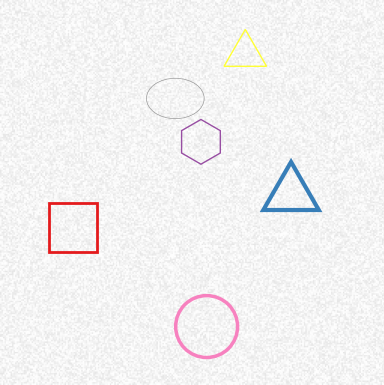[{"shape": "square", "thickness": 2, "radius": 0.32, "center": [0.19, 0.409]}, {"shape": "triangle", "thickness": 3, "radius": 0.42, "center": [0.756, 0.496]}, {"shape": "hexagon", "thickness": 1, "radius": 0.29, "center": [0.522, 0.632]}, {"shape": "triangle", "thickness": 1, "radius": 0.32, "center": [0.637, 0.86]}, {"shape": "circle", "thickness": 2.5, "radius": 0.4, "center": [0.537, 0.152]}, {"shape": "oval", "thickness": 0.5, "radius": 0.37, "center": [0.455, 0.744]}]